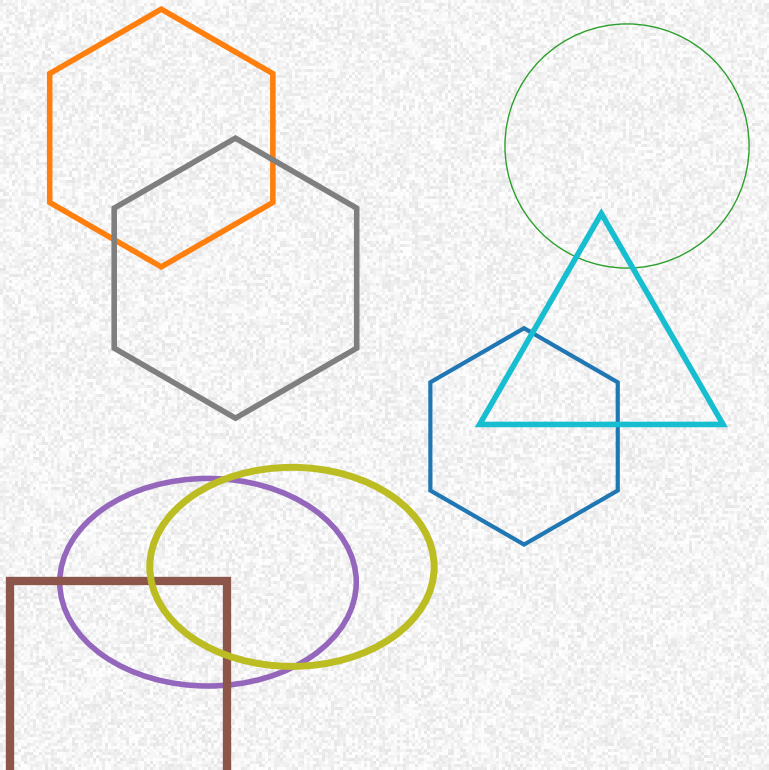[{"shape": "hexagon", "thickness": 1.5, "radius": 0.7, "center": [0.681, 0.433]}, {"shape": "hexagon", "thickness": 2, "radius": 0.84, "center": [0.209, 0.821]}, {"shape": "circle", "thickness": 0.5, "radius": 0.79, "center": [0.814, 0.81]}, {"shape": "oval", "thickness": 2, "radius": 0.96, "center": [0.27, 0.244]}, {"shape": "square", "thickness": 3, "radius": 0.71, "center": [0.154, 0.104]}, {"shape": "hexagon", "thickness": 2, "radius": 0.91, "center": [0.306, 0.639]}, {"shape": "oval", "thickness": 2.5, "radius": 0.92, "center": [0.379, 0.264]}, {"shape": "triangle", "thickness": 2, "radius": 0.91, "center": [0.781, 0.54]}]